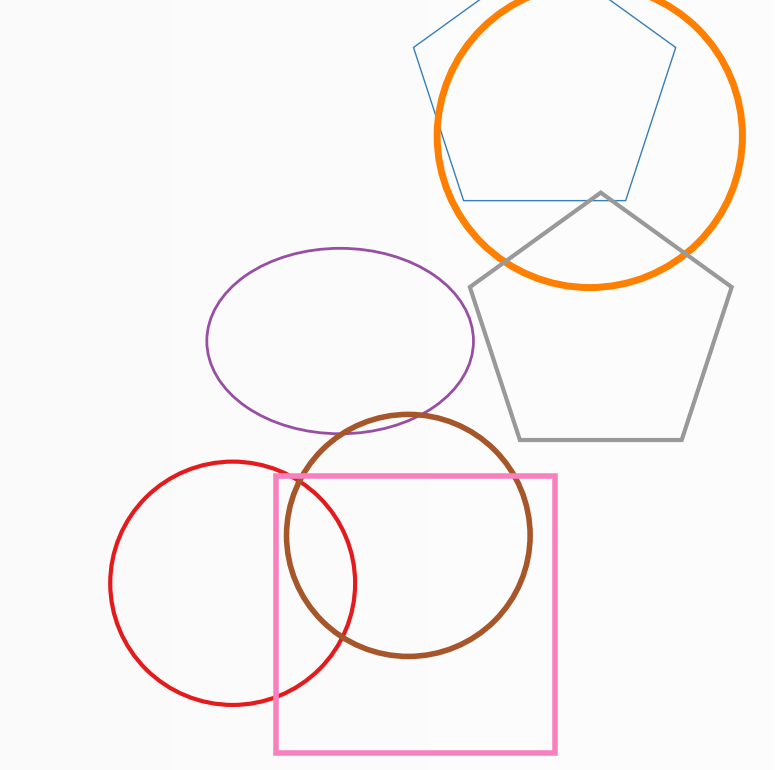[{"shape": "circle", "thickness": 1.5, "radius": 0.79, "center": [0.3, 0.242]}, {"shape": "pentagon", "thickness": 0.5, "radius": 0.89, "center": [0.703, 0.883]}, {"shape": "oval", "thickness": 1, "radius": 0.86, "center": [0.439, 0.557]}, {"shape": "circle", "thickness": 2.5, "radius": 0.98, "center": [0.761, 0.824]}, {"shape": "circle", "thickness": 2, "radius": 0.79, "center": [0.527, 0.305]}, {"shape": "square", "thickness": 2, "radius": 0.9, "center": [0.536, 0.202]}, {"shape": "pentagon", "thickness": 1.5, "radius": 0.89, "center": [0.775, 0.572]}]